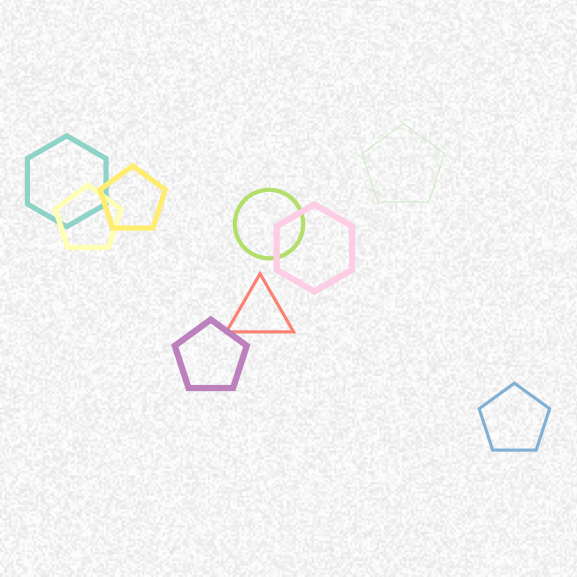[{"shape": "hexagon", "thickness": 2.5, "radius": 0.39, "center": [0.116, 0.685]}, {"shape": "pentagon", "thickness": 2.5, "radius": 0.3, "center": [0.152, 0.619]}, {"shape": "triangle", "thickness": 1.5, "radius": 0.34, "center": [0.45, 0.458]}, {"shape": "pentagon", "thickness": 1.5, "radius": 0.32, "center": [0.891, 0.272]}, {"shape": "circle", "thickness": 2, "radius": 0.3, "center": [0.466, 0.611]}, {"shape": "hexagon", "thickness": 3, "radius": 0.38, "center": [0.544, 0.57]}, {"shape": "pentagon", "thickness": 3, "radius": 0.33, "center": [0.365, 0.38]}, {"shape": "pentagon", "thickness": 0.5, "radius": 0.38, "center": [0.698, 0.71]}, {"shape": "pentagon", "thickness": 2.5, "radius": 0.3, "center": [0.23, 0.652]}]